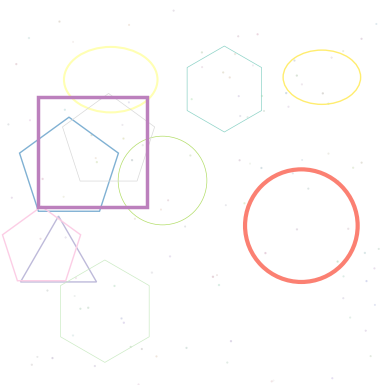[{"shape": "hexagon", "thickness": 0.5, "radius": 0.56, "center": [0.583, 0.769]}, {"shape": "oval", "thickness": 1.5, "radius": 0.61, "center": [0.288, 0.793]}, {"shape": "triangle", "thickness": 1, "radius": 0.57, "center": [0.152, 0.325]}, {"shape": "circle", "thickness": 3, "radius": 0.73, "center": [0.783, 0.414]}, {"shape": "pentagon", "thickness": 1, "radius": 0.68, "center": [0.179, 0.561]}, {"shape": "circle", "thickness": 0.5, "radius": 0.58, "center": [0.422, 0.531]}, {"shape": "pentagon", "thickness": 1, "radius": 0.53, "center": [0.108, 0.357]}, {"shape": "pentagon", "thickness": 0.5, "radius": 0.63, "center": [0.282, 0.632]}, {"shape": "square", "thickness": 2.5, "radius": 0.71, "center": [0.24, 0.605]}, {"shape": "hexagon", "thickness": 0.5, "radius": 0.66, "center": [0.272, 0.192]}, {"shape": "oval", "thickness": 1, "radius": 0.5, "center": [0.836, 0.799]}]